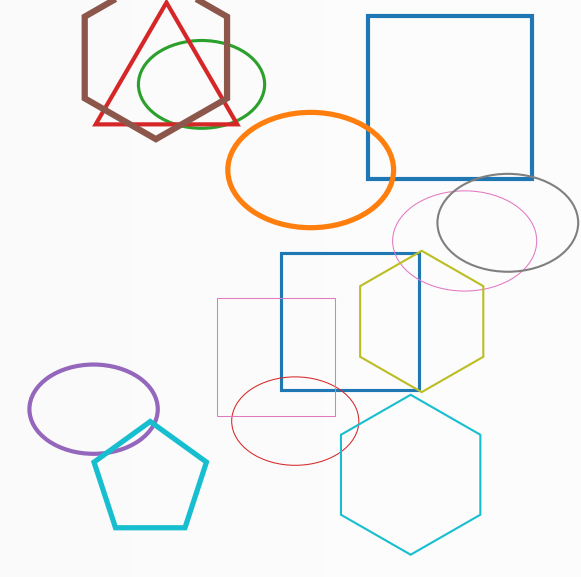[{"shape": "square", "thickness": 2, "radius": 0.7, "center": [0.774, 0.83]}, {"shape": "square", "thickness": 1.5, "radius": 0.59, "center": [0.601, 0.442]}, {"shape": "oval", "thickness": 2.5, "radius": 0.71, "center": [0.535, 0.705]}, {"shape": "oval", "thickness": 1.5, "radius": 0.54, "center": [0.347, 0.853]}, {"shape": "oval", "thickness": 0.5, "radius": 0.55, "center": [0.508, 0.27]}, {"shape": "triangle", "thickness": 2, "radius": 0.7, "center": [0.286, 0.854]}, {"shape": "oval", "thickness": 2, "radius": 0.55, "center": [0.161, 0.291]}, {"shape": "hexagon", "thickness": 3, "radius": 0.71, "center": [0.268, 0.9]}, {"shape": "square", "thickness": 0.5, "radius": 0.51, "center": [0.475, 0.381]}, {"shape": "oval", "thickness": 0.5, "radius": 0.62, "center": [0.799, 0.582]}, {"shape": "oval", "thickness": 1, "radius": 0.61, "center": [0.874, 0.613]}, {"shape": "hexagon", "thickness": 1, "radius": 0.61, "center": [0.726, 0.443]}, {"shape": "hexagon", "thickness": 1, "radius": 0.69, "center": [0.706, 0.177]}, {"shape": "pentagon", "thickness": 2.5, "radius": 0.51, "center": [0.258, 0.168]}]